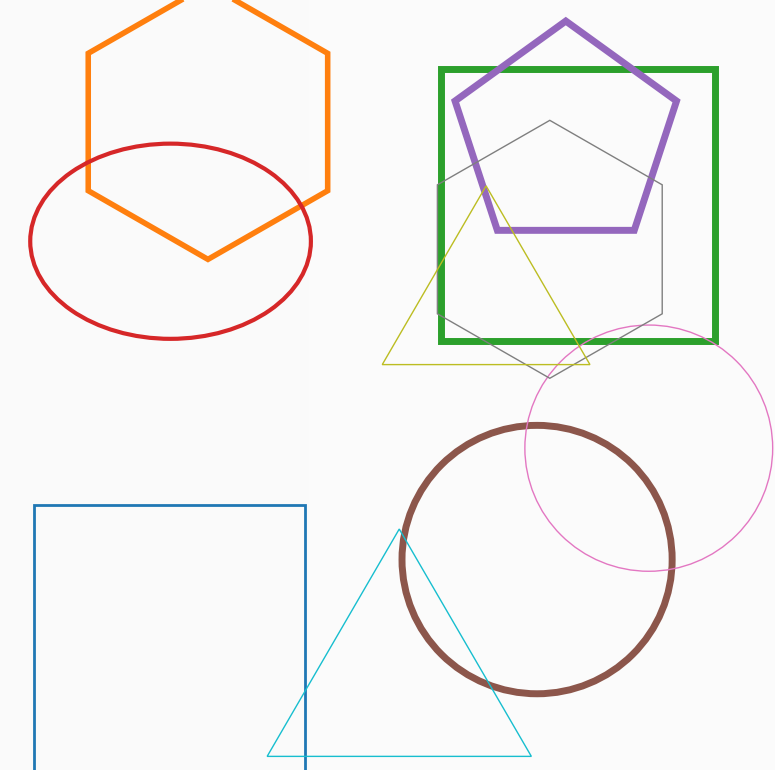[{"shape": "square", "thickness": 1, "radius": 0.87, "center": [0.219, 0.169]}, {"shape": "hexagon", "thickness": 2, "radius": 0.89, "center": [0.268, 0.842]}, {"shape": "square", "thickness": 2.5, "radius": 0.88, "center": [0.746, 0.734]}, {"shape": "oval", "thickness": 1.5, "radius": 0.91, "center": [0.22, 0.687]}, {"shape": "pentagon", "thickness": 2.5, "radius": 0.75, "center": [0.73, 0.822]}, {"shape": "circle", "thickness": 2.5, "radius": 0.87, "center": [0.693, 0.273]}, {"shape": "circle", "thickness": 0.5, "radius": 0.8, "center": [0.837, 0.418]}, {"shape": "hexagon", "thickness": 0.5, "radius": 0.84, "center": [0.709, 0.676]}, {"shape": "triangle", "thickness": 0.5, "radius": 0.77, "center": [0.627, 0.604]}, {"shape": "triangle", "thickness": 0.5, "radius": 0.98, "center": [0.515, 0.116]}]